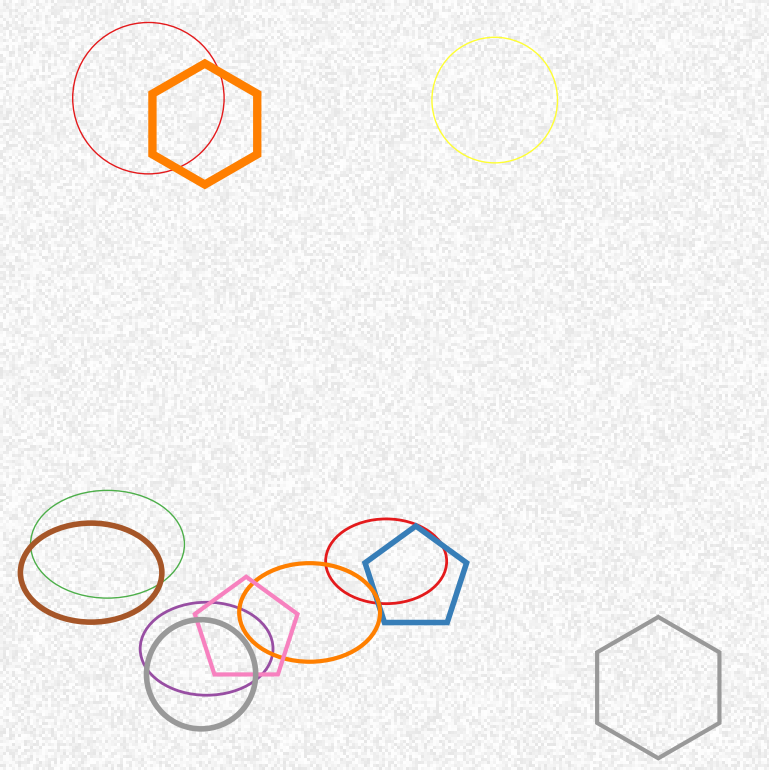[{"shape": "oval", "thickness": 1, "radius": 0.39, "center": [0.501, 0.271]}, {"shape": "circle", "thickness": 0.5, "radius": 0.49, "center": [0.193, 0.872]}, {"shape": "pentagon", "thickness": 2, "radius": 0.35, "center": [0.54, 0.248]}, {"shape": "oval", "thickness": 0.5, "radius": 0.5, "center": [0.14, 0.293]}, {"shape": "oval", "thickness": 1, "radius": 0.43, "center": [0.268, 0.157]}, {"shape": "oval", "thickness": 1.5, "radius": 0.46, "center": [0.402, 0.205]}, {"shape": "hexagon", "thickness": 3, "radius": 0.39, "center": [0.266, 0.839]}, {"shape": "circle", "thickness": 0.5, "radius": 0.41, "center": [0.643, 0.87]}, {"shape": "oval", "thickness": 2, "radius": 0.46, "center": [0.118, 0.256]}, {"shape": "pentagon", "thickness": 1.5, "radius": 0.35, "center": [0.32, 0.181]}, {"shape": "circle", "thickness": 2, "radius": 0.35, "center": [0.261, 0.124]}, {"shape": "hexagon", "thickness": 1.5, "radius": 0.46, "center": [0.855, 0.107]}]